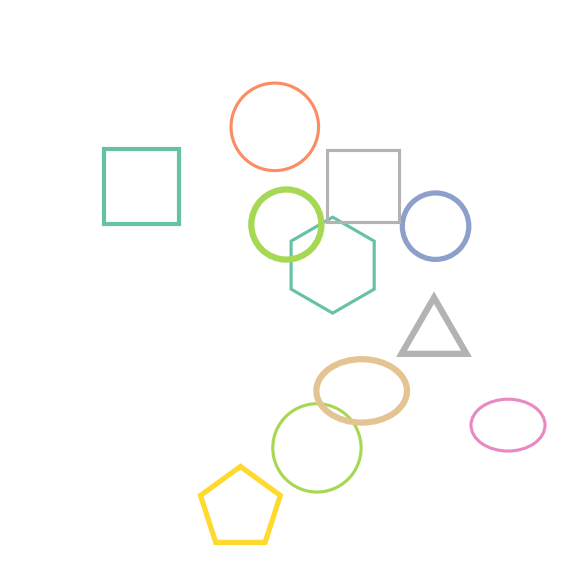[{"shape": "square", "thickness": 2, "radius": 0.32, "center": [0.245, 0.677]}, {"shape": "hexagon", "thickness": 1.5, "radius": 0.42, "center": [0.576, 0.54]}, {"shape": "circle", "thickness": 1.5, "radius": 0.38, "center": [0.476, 0.779]}, {"shape": "circle", "thickness": 2.5, "radius": 0.29, "center": [0.754, 0.607]}, {"shape": "oval", "thickness": 1.5, "radius": 0.32, "center": [0.88, 0.263]}, {"shape": "circle", "thickness": 3, "radius": 0.3, "center": [0.496, 0.61]}, {"shape": "circle", "thickness": 1.5, "radius": 0.38, "center": [0.549, 0.224]}, {"shape": "pentagon", "thickness": 2.5, "radius": 0.36, "center": [0.416, 0.119]}, {"shape": "oval", "thickness": 3, "radius": 0.39, "center": [0.626, 0.322]}, {"shape": "triangle", "thickness": 3, "radius": 0.32, "center": [0.752, 0.419]}, {"shape": "square", "thickness": 1.5, "radius": 0.31, "center": [0.628, 0.677]}]